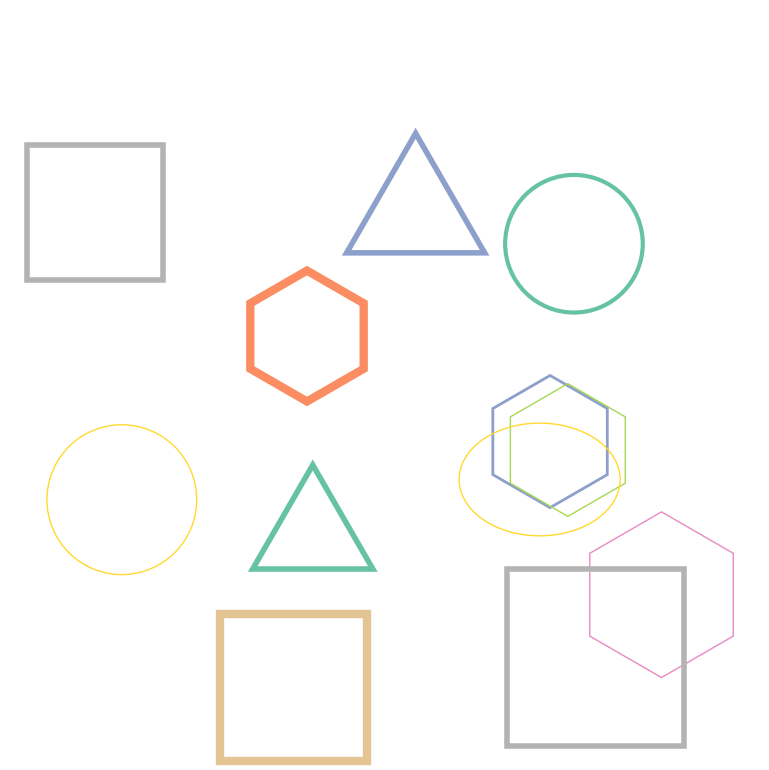[{"shape": "triangle", "thickness": 2, "radius": 0.45, "center": [0.406, 0.306]}, {"shape": "circle", "thickness": 1.5, "radius": 0.45, "center": [0.745, 0.683]}, {"shape": "hexagon", "thickness": 3, "radius": 0.42, "center": [0.399, 0.564]}, {"shape": "hexagon", "thickness": 1, "radius": 0.43, "center": [0.714, 0.427]}, {"shape": "triangle", "thickness": 2, "radius": 0.52, "center": [0.54, 0.723]}, {"shape": "hexagon", "thickness": 0.5, "radius": 0.54, "center": [0.859, 0.228]}, {"shape": "hexagon", "thickness": 0.5, "radius": 0.43, "center": [0.737, 0.416]}, {"shape": "oval", "thickness": 0.5, "radius": 0.52, "center": [0.701, 0.377]}, {"shape": "circle", "thickness": 0.5, "radius": 0.49, "center": [0.158, 0.351]}, {"shape": "square", "thickness": 3, "radius": 0.48, "center": [0.381, 0.107]}, {"shape": "square", "thickness": 2, "radius": 0.44, "center": [0.123, 0.724]}, {"shape": "square", "thickness": 2, "radius": 0.57, "center": [0.774, 0.147]}]